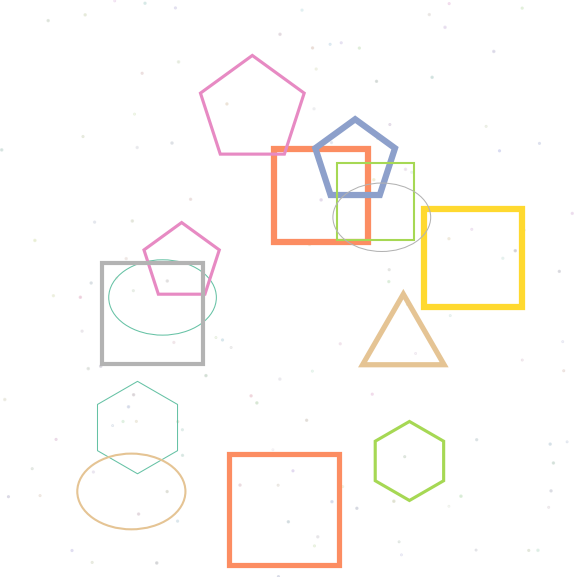[{"shape": "hexagon", "thickness": 0.5, "radius": 0.4, "center": [0.238, 0.259]}, {"shape": "oval", "thickness": 0.5, "radius": 0.47, "center": [0.281, 0.484]}, {"shape": "square", "thickness": 3, "radius": 0.4, "center": [0.556, 0.66]}, {"shape": "square", "thickness": 2.5, "radius": 0.48, "center": [0.492, 0.117]}, {"shape": "pentagon", "thickness": 3, "radius": 0.36, "center": [0.615, 0.72]}, {"shape": "pentagon", "thickness": 1.5, "radius": 0.47, "center": [0.437, 0.809]}, {"shape": "pentagon", "thickness": 1.5, "radius": 0.34, "center": [0.315, 0.545]}, {"shape": "square", "thickness": 1, "radius": 0.33, "center": [0.651, 0.651]}, {"shape": "hexagon", "thickness": 1.5, "radius": 0.34, "center": [0.709, 0.201]}, {"shape": "square", "thickness": 3, "radius": 0.43, "center": [0.82, 0.552]}, {"shape": "triangle", "thickness": 2.5, "radius": 0.41, "center": [0.698, 0.408]}, {"shape": "oval", "thickness": 1, "radius": 0.47, "center": [0.227, 0.148]}, {"shape": "square", "thickness": 2, "radius": 0.44, "center": [0.264, 0.456]}, {"shape": "oval", "thickness": 0.5, "radius": 0.42, "center": [0.661, 0.623]}]